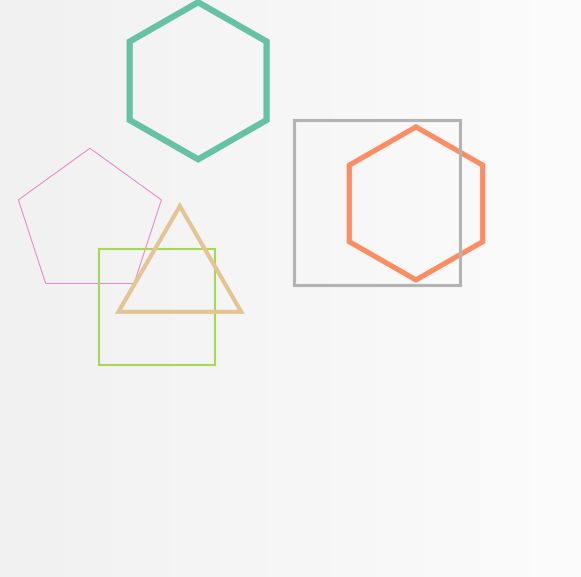[{"shape": "hexagon", "thickness": 3, "radius": 0.68, "center": [0.341, 0.859]}, {"shape": "hexagon", "thickness": 2.5, "radius": 0.66, "center": [0.716, 0.647]}, {"shape": "pentagon", "thickness": 0.5, "radius": 0.65, "center": [0.155, 0.613]}, {"shape": "square", "thickness": 1, "radius": 0.5, "center": [0.27, 0.468]}, {"shape": "triangle", "thickness": 2, "radius": 0.61, "center": [0.309, 0.52]}, {"shape": "square", "thickness": 1.5, "radius": 0.71, "center": [0.648, 0.648]}]